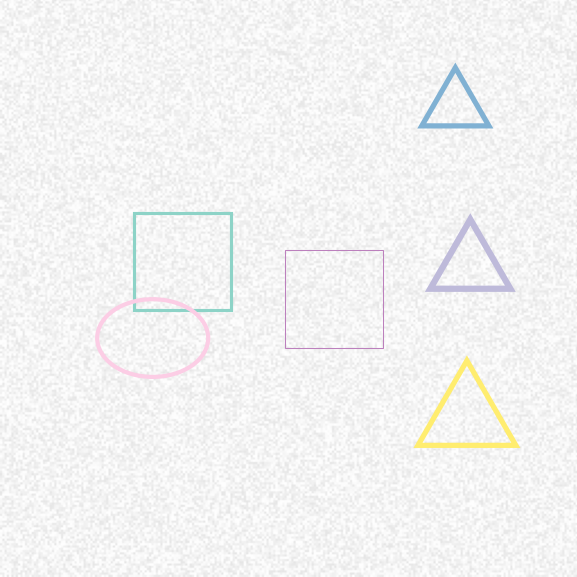[{"shape": "square", "thickness": 1.5, "radius": 0.42, "center": [0.316, 0.546]}, {"shape": "triangle", "thickness": 3, "radius": 0.4, "center": [0.814, 0.539]}, {"shape": "triangle", "thickness": 2.5, "radius": 0.34, "center": [0.788, 0.815]}, {"shape": "oval", "thickness": 2, "radius": 0.48, "center": [0.264, 0.414]}, {"shape": "square", "thickness": 0.5, "radius": 0.42, "center": [0.579, 0.482]}, {"shape": "triangle", "thickness": 2.5, "radius": 0.49, "center": [0.808, 0.277]}]